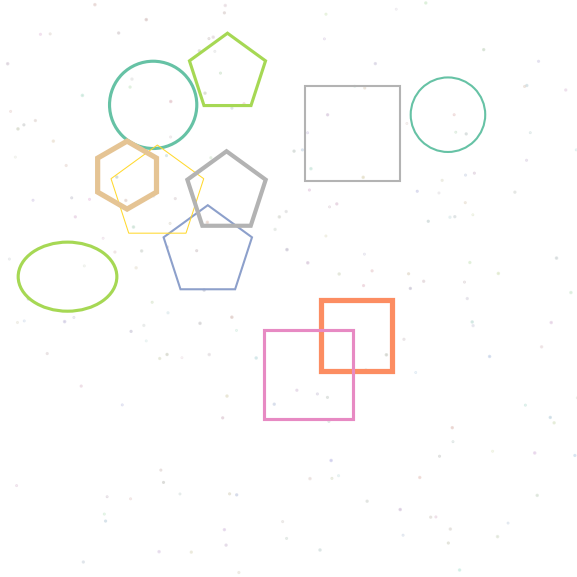[{"shape": "circle", "thickness": 1.5, "radius": 0.38, "center": [0.265, 0.818]}, {"shape": "circle", "thickness": 1, "radius": 0.32, "center": [0.776, 0.801]}, {"shape": "square", "thickness": 2.5, "radius": 0.31, "center": [0.617, 0.418]}, {"shape": "pentagon", "thickness": 1, "radius": 0.4, "center": [0.36, 0.563]}, {"shape": "square", "thickness": 1.5, "radius": 0.39, "center": [0.534, 0.35]}, {"shape": "oval", "thickness": 1.5, "radius": 0.43, "center": [0.117, 0.52]}, {"shape": "pentagon", "thickness": 1.5, "radius": 0.35, "center": [0.394, 0.872]}, {"shape": "pentagon", "thickness": 0.5, "radius": 0.42, "center": [0.273, 0.664]}, {"shape": "hexagon", "thickness": 2.5, "radius": 0.29, "center": [0.22, 0.696]}, {"shape": "pentagon", "thickness": 2, "radius": 0.36, "center": [0.392, 0.666]}, {"shape": "square", "thickness": 1, "radius": 0.41, "center": [0.61, 0.768]}]